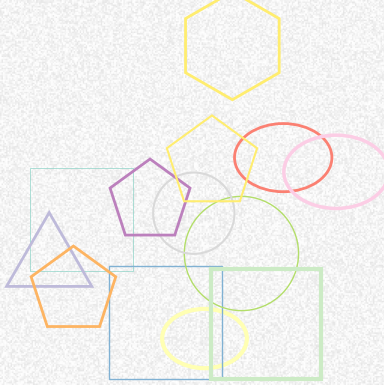[{"shape": "square", "thickness": 0.5, "radius": 0.67, "center": [0.211, 0.43]}, {"shape": "oval", "thickness": 3, "radius": 0.55, "center": [0.531, 0.121]}, {"shape": "triangle", "thickness": 2, "radius": 0.64, "center": [0.128, 0.32]}, {"shape": "oval", "thickness": 2, "radius": 0.63, "center": [0.736, 0.591]}, {"shape": "square", "thickness": 1, "radius": 0.73, "center": [0.429, 0.162]}, {"shape": "pentagon", "thickness": 2, "radius": 0.58, "center": [0.191, 0.245]}, {"shape": "circle", "thickness": 1, "radius": 0.74, "center": [0.627, 0.342]}, {"shape": "oval", "thickness": 2.5, "radius": 0.68, "center": [0.873, 0.554]}, {"shape": "circle", "thickness": 1.5, "radius": 0.53, "center": [0.503, 0.446]}, {"shape": "pentagon", "thickness": 2, "radius": 0.55, "center": [0.39, 0.478]}, {"shape": "square", "thickness": 3, "radius": 0.72, "center": [0.691, 0.159]}, {"shape": "pentagon", "thickness": 1.5, "radius": 0.62, "center": [0.551, 0.577]}, {"shape": "hexagon", "thickness": 2, "radius": 0.7, "center": [0.604, 0.881]}]